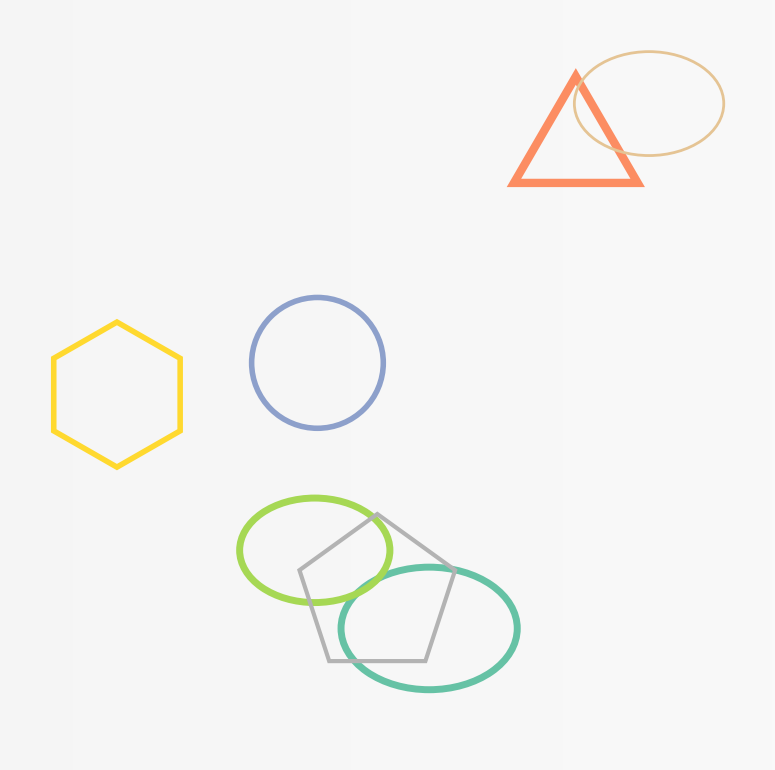[{"shape": "oval", "thickness": 2.5, "radius": 0.57, "center": [0.554, 0.184]}, {"shape": "triangle", "thickness": 3, "radius": 0.46, "center": [0.743, 0.809]}, {"shape": "circle", "thickness": 2, "radius": 0.42, "center": [0.41, 0.529]}, {"shape": "oval", "thickness": 2.5, "radius": 0.48, "center": [0.406, 0.285]}, {"shape": "hexagon", "thickness": 2, "radius": 0.47, "center": [0.151, 0.488]}, {"shape": "oval", "thickness": 1, "radius": 0.48, "center": [0.837, 0.865]}, {"shape": "pentagon", "thickness": 1.5, "radius": 0.53, "center": [0.487, 0.227]}]